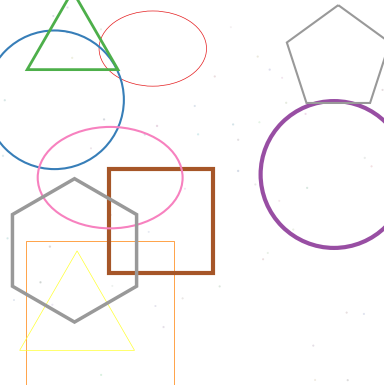[{"shape": "oval", "thickness": 0.5, "radius": 0.7, "center": [0.397, 0.874]}, {"shape": "circle", "thickness": 1.5, "radius": 0.9, "center": [0.142, 0.741]}, {"shape": "triangle", "thickness": 2, "radius": 0.68, "center": [0.188, 0.887]}, {"shape": "circle", "thickness": 3, "radius": 0.95, "center": [0.868, 0.547]}, {"shape": "square", "thickness": 0.5, "radius": 0.96, "center": [0.26, 0.182]}, {"shape": "triangle", "thickness": 0.5, "radius": 0.86, "center": [0.2, 0.176]}, {"shape": "square", "thickness": 3, "radius": 0.68, "center": [0.419, 0.426]}, {"shape": "oval", "thickness": 1.5, "radius": 0.94, "center": [0.286, 0.539]}, {"shape": "hexagon", "thickness": 2.5, "radius": 0.93, "center": [0.194, 0.35]}, {"shape": "pentagon", "thickness": 1.5, "radius": 0.7, "center": [0.879, 0.846]}]